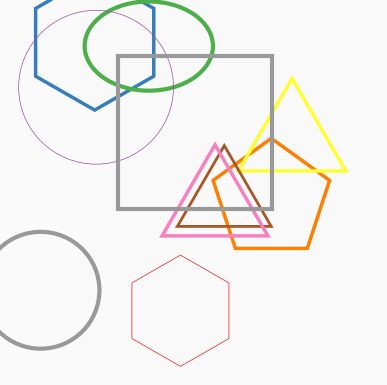[{"shape": "hexagon", "thickness": 0.5, "radius": 0.72, "center": [0.466, 0.193]}, {"shape": "hexagon", "thickness": 2.5, "radius": 0.88, "center": [0.244, 0.89]}, {"shape": "oval", "thickness": 3, "radius": 0.83, "center": [0.384, 0.88]}, {"shape": "circle", "thickness": 0.5, "radius": 1.0, "center": [0.248, 0.773]}, {"shape": "pentagon", "thickness": 2.5, "radius": 0.79, "center": [0.7, 0.483]}, {"shape": "triangle", "thickness": 2.5, "radius": 0.8, "center": [0.754, 0.636]}, {"shape": "triangle", "thickness": 2, "radius": 0.7, "center": [0.579, 0.482]}, {"shape": "triangle", "thickness": 2.5, "radius": 0.79, "center": [0.555, 0.466]}, {"shape": "circle", "thickness": 3, "radius": 0.76, "center": [0.105, 0.246]}, {"shape": "square", "thickness": 3, "radius": 0.99, "center": [0.503, 0.655]}]